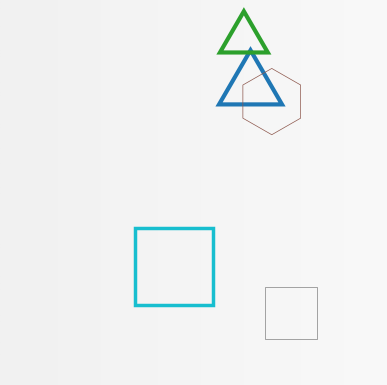[{"shape": "triangle", "thickness": 3, "radius": 0.47, "center": [0.647, 0.776]}, {"shape": "triangle", "thickness": 3, "radius": 0.36, "center": [0.629, 0.899]}, {"shape": "hexagon", "thickness": 0.5, "radius": 0.43, "center": [0.701, 0.736]}, {"shape": "square", "thickness": 0.5, "radius": 0.34, "center": [0.751, 0.188]}, {"shape": "square", "thickness": 2.5, "radius": 0.5, "center": [0.449, 0.308]}]